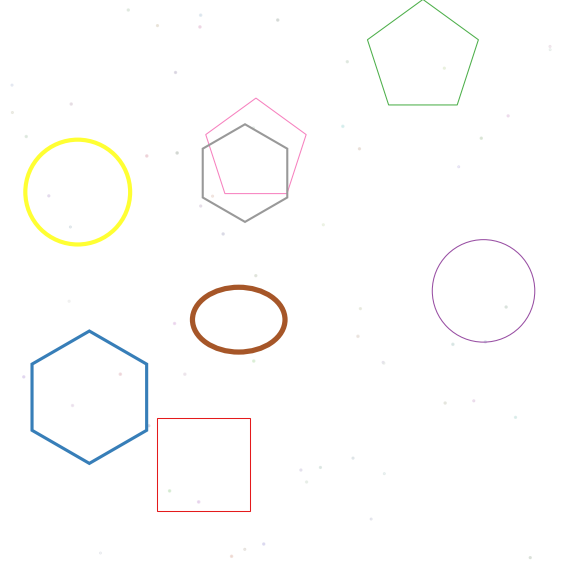[{"shape": "square", "thickness": 0.5, "radius": 0.4, "center": [0.352, 0.195]}, {"shape": "hexagon", "thickness": 1.5, "radius": 0.57, "center": [0.155, 0.311]}, {"shape": "pentagon", "thickness": 0.5, "radius": 0.5, "center": [0.732, 0.899]}, {"shape": "circle", "thickness": 0.5, "radius": 0.44, "center": [0.837, 0.495]}, {"shape": "circle", "thickness": 2, "radius": 0.45, "center": [0.135, 0.667]}, {"shape": "oval", "thickness": 2.5, "radius": 0.4, "center": [0.413, 0.446]}, {"shape": "pentagon", "thickness": 0.5, "radius": 0.46, "center": [0.443, 0.738]}, {"shape": "hexagon", "thickness": 1, "radius": 0.42, "center": [0.424, 0.699]}]